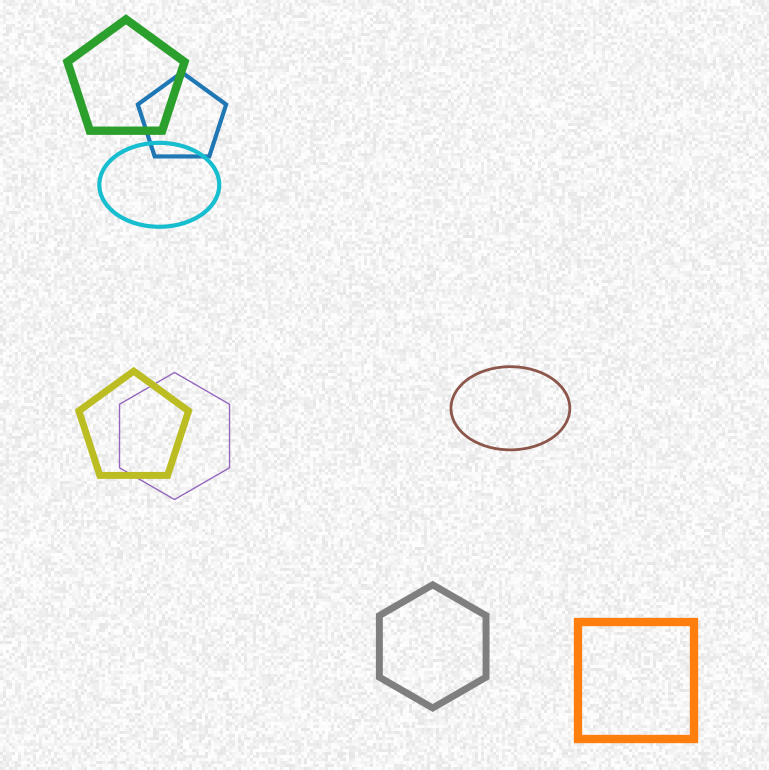[{"shape": "pentagon", "thickness": 1.5, "radius": 0.3, "center": [0.236, 0.846]}, {"shape": "square", "thickness": 3, "radius": 0.38, "center": [0.826, 0.116]}, {"shape": "pentagon", "thickness": 3, "radius": 0.4, "center": [0.164, 0.895]}, {"shape": "hexagon", "thickness": 0.5, "radius": 0.41, "center": [0.227, 0.434]}, {"shape": "oval", "thickness": 1, "radius": 0.39, "center": [0.663, 0.47]}, {"shape": "hexagon", "thickness": 2.5, "radius": 0.4, "center": [0.562, 0.161]}, {"shape": "pentagon", "thickness": 2.5, "radius": 0.37, "center": [0.174, 0.443]}, {"shape": "oval", "thickness": 1.5, "radius": 0.39, "center": [0.207, 0.76]}]